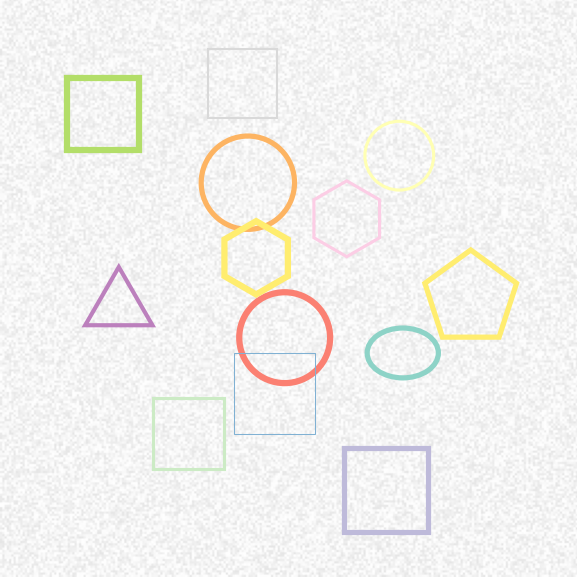[{"shape": "oval", "thickness": 2.5, "radius": 0.31, "center": [0.697, 0.388]}, {"shape": "circle", "thickness": 1.5, "radius": 0.3, "center": [0.691, 0.73]}, {"shape": "square", "thickness": 2.5, "radius": 0.37, "center": [0.668, 0.151]}, {"shape": "circle", "thickness": 3, "radius": 0.39, "center": [0.493, 0.414]}, {"shape": "square", "thickness": 0.5, "radius": 0.35, "center": [0.476, 0.317]}, {"shape": "circle", "thickness": 2.5, "radius": 0.4, "center": [0.429, 0.683]}, {"shape": "square", "thickness": 3, "radius": 0.31, "center": [0.179, 0.802]}, {"shape": "hexagon", "thickness": 1.5, "radius": 0.33, "center": [0.6, 0.62]}, {"shape": "square", "thickness": 1, "radius": 0.3, "center": [0.42, 0.854]}, {"shape": "triangle", "thickness": 2, "radius": 0.34, "center": [0.206, 0.47]}, {"shape": "square", "thickness": 1.5, "radius": 0.31, "center": [0.327, 0.248]}, {"shape": "hexagon", "thickness": 3, "radius": 0.32, "center": [0.444, 0.553]}, {"shape": "pentagon", "thickness": 2.5, "radius": 0.42, "center": [0.815, 0.483]}]